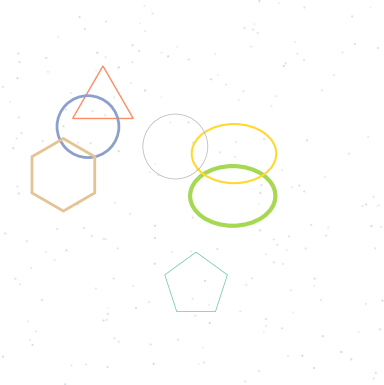[{"shape": "pentagon", "thickness": 0.5, "radius": 0.43, "center": [0.509, 0.26]}, {"shape": "triangle", "thickness": 1, "radius": 0.45, "center": [0.267, 0.738]}, {"shape": "circle", "thickness": 2, "radius": 0.4, "center": [0.228, 0.671]}, {"shape": "oval", "thickness": 3, "radius": 0.55, "center": [0.605, 0.491]}, {"shape": "oval", "thickness": 1.5, "radius": 0.55, "center": [0.608, 0.601]}, {"shape": "hexagon", "thickness": 2, "radius": 0.47, "center": [0.165, 0.546]}, {"shape": "circle", "thickness": 0.5, "radius": 0.42, "center": [0.455, 0.619]}]